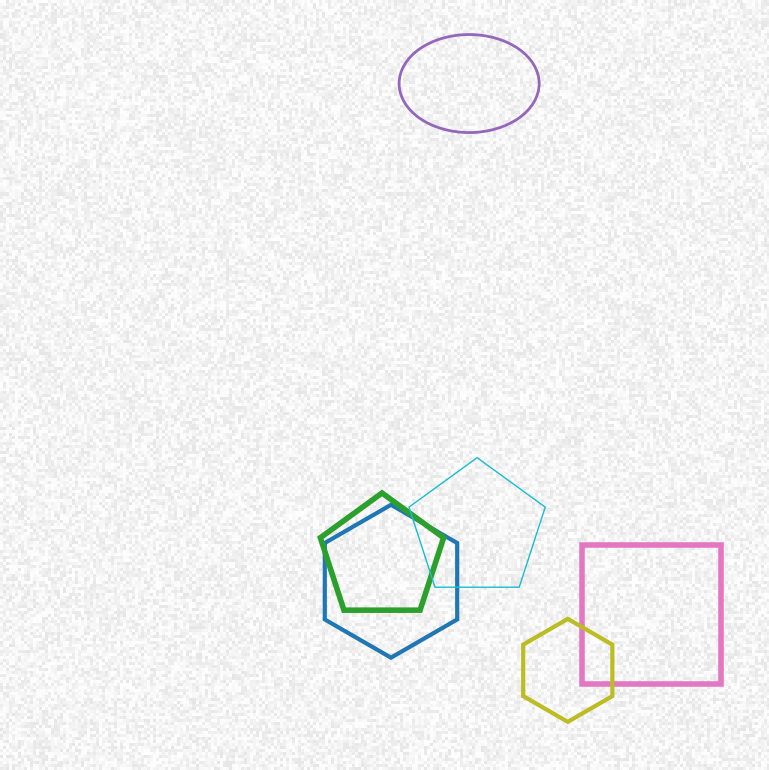[{"shape": "hexagon", "thickness": 1.5, "radius": 0.5, "center": [0.508, 0.245]}, {"shape": "pentagon", "thickness": 2, "radius": 0.42, "center": [0.496, 0.276]}, {"shape": "oval", "thickness": 1, "radius": 0.45, "center": [0.609, 0.891]}, {"shape": "square", "thickness": 2, "radius": 0.45, "center": [0.846, 0.202]}, {"shape": "hexagon", "thickness": 1.5, "radius": 0.33, "center": [0.737, 0.129]}, {"shape": "pentagon", "thickness": 0.5, "radius": 0.47, "center": [0.62, 0.313]}]